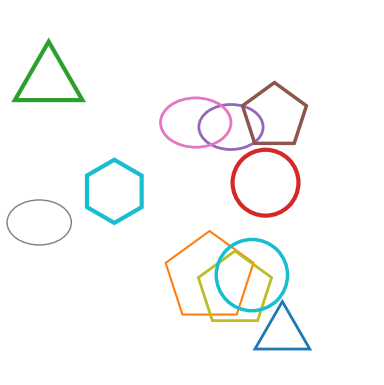[{"shape": "triangle", "thickness": 2, "radius": 0.41, "center": [0.733, 0.135]}, {"shape": "pentagon", "thickness": 1.5, "radius": 0.6, "center": [0.544, 0.28]}, {"shape": "triangle", "thickness": 3, "radius": 0.51, "center": [0.126, 0.791]}, {"shape": "circle", "thickness": 3, "radius": 0.43, "center": [0.69, 0.525]}, {"shape": "oval", "thickness": 2, "radius": 0.42, "center": [0.6, 0.67]}, {"shape": "pentagon", "thickness": 2.5, "radius": 0.44, "center": [0.713, 0.698]}, {"shape": "oval", "thickness": 2, "radius": 0.46, "center": [0.508, 0.682]}, {"shape": "oval", "thickness": 1, "radius": 0.42, "center": [0.102, 0.422]}, {"shape": "pentagon", "thickness": 2, "radius": 0.5, "center": [0.61, 0.248]}, {"shape": "circle", "thickness": 2.5, "radius": 0.46, "center": [0.654, 0.285]}, {"shape": "hexagon", "thickness": 3, "radius": 0.41, "center": [0.297, 0.503]}]